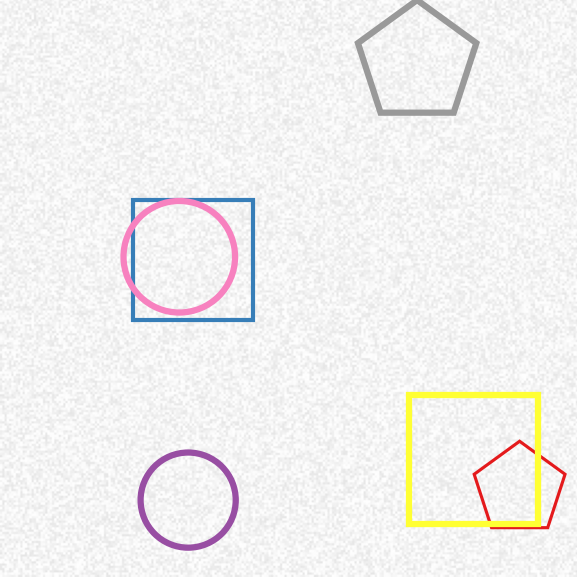[{"shape": "pentagon", "thickness": 1.5, "radius": 0.41, "center": [0.9, 0.152]}, {"shape": "square", "thickness": 2, "radius": 0.52, "center": [0.334, 0.549]}, {"shape": "circle", "thickness": 3, "radius": 0.41, "center": [0.326, 0.133]}, {"shape": "square", "thickness": 3, "radius": 0.56, "center": [0.82, 0.204]}, {"shape": "circle", "thickness": 3, "radius": 0.48, "center": [0.31, 0.555]}, {"shape": "pentagon", "thickness": 3, "radius": 0.54, "center": [0.722, 0.891]}]